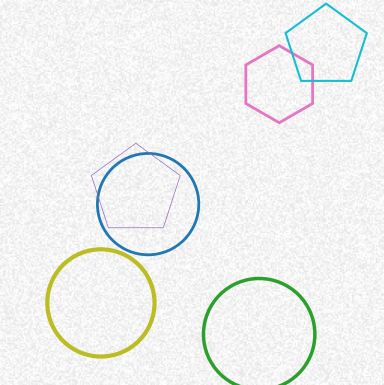[{"shape": "circle", "thickness": 2, "radius": 0.66, "center": [0.385, 0.47]}, {"shape": "circle", "thickness": 2.5, "radius": 0.72, "center": [0.673, 0.132]}, {"shape": "pentagon", "thickness": 0.5, "radius": 0.61, "center": [0.353, 0.507]}, {"shape": "hexagon", "thickness": 2, "radius": 0.5, "center": [0.725, 0.781]}, {"shape": "circle", "thickness": 3, "radius": 0.7, "center": [0.262, 0.213]}, {"shape": "pentagon", "thickness": 1.5, "radius": 0.55, "center": [0.847, 0.88]}]